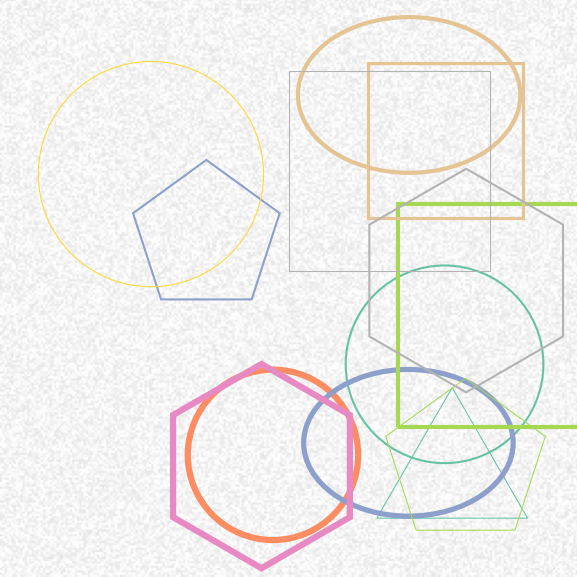[{"shape": "triangle", "thickness": 0.5, "radius": 0.75, "center": [0.783, 0.177]}, {"shape": "circle", "thickness": 1, "radius": 0.86, "center": [0.77, 0.368]}, {"shape": "circle", "thickness": 3, "radius": 0.74, "center": [0.473, 0.212]}, {"shape": "pentagon", "thickness": 1, "radius": 0.67, "center": [0.357, 0.589]}, {"shape": "oval", "thickness": 2.5, "radius": 0.91, "center": [0.707, 0.232]}, {"shape": "hexagon", "thickness": 3, "radius": 0.88, "center": [0.453, 0.192]}, {"shape": "square", "thickness": 2, "radius": 0.97, "center": [0.883, 0.453]}, {"shape": "pentagon", "thickness": 0.5, "radius": 0.73, "center": [0.806, 0.199]}, {"shape": "circle", "thickness": 0.5, "radius": 0.98, "center": [0.261, 0.698]}, {"shape": "oval", "thickness": 2, "radius": 0.96, "center": [0.708, 0.835]}, {"shape": "square", "thickness": 1.5, "radius": 0.67, "center": [0.772, 0.756]}, {"shape": "square", "thickness": 0.5, "radius": 0.87, "center": [0.675, 0.703]}, {"shape": "hexagon", "thickness": 1, "radius": 0.97, "center": [0.807, 0.513]}]